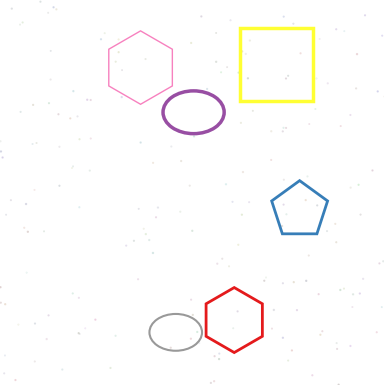[{"shape": "hexagon", "thickness": 2, "radius": 0.42, "center": [0.608, 0.169]}, {"shape": "pentagon", "thickness": 2, "radius": 0.38, "center": [0.778, 0.454]}, {"shape": "oval", "thickness": 2.5, "radius": 0.4, "center": [0.503, 0.708]}, {"shape": "square", "thickness": 2.5, "radius": 0.47, "center": [0.719, 0.832]}, {"shape": "hexagon", "thickness": 1, "radius": 0.48, "center": [0.365, 0.824]}, {"shape": "oval", "thickness": 1.5, "radius": 0.34, "center": [0.456, 0.137]}]